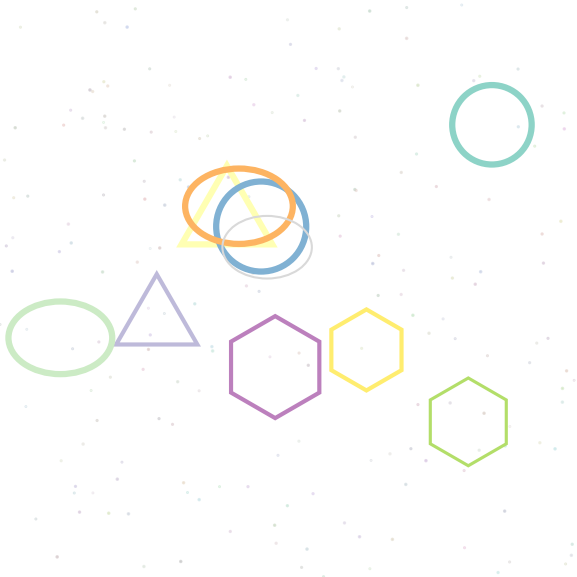[{"shape": "circle", "thickness": 3, "radius": 0.34, "center": [0.852, 0.783]}, {"shape": "triangle", "thickness": 3, "radius": 0.45, "center": [0.393, 0.621]}, {"shape": "triangle", "thickness": 2, "radius": 0.41, "center": [0.271, 0.443]}, {"shape": "circle", "thickness": 3, "radius": 0.39, "center": [0.452, 0.607]}, {"shape": "oval", "thickness": 3, "radius": 0.47, "center": [0.414, 0.642]}, {"shape": "hexagon", "thickness": 1.5, "radius": 0.38, "center": [0.811, 0.269]}, {"shape": "oval", "thickness": 1, "radius": 0.39, "center": [0.463, 0.571]}, {"shape": "hexagon", "thickness": 2, "radius": 0.44, "center": [0.477, 0.363]}, {"shape": "oval", "thickness": 3, "radius": 0.45, "center": [0.104, 0.414]}, {"shape": "hexagon", "thickness": 2, "radius": 0.35, "center": [0.635, 0.393]}]